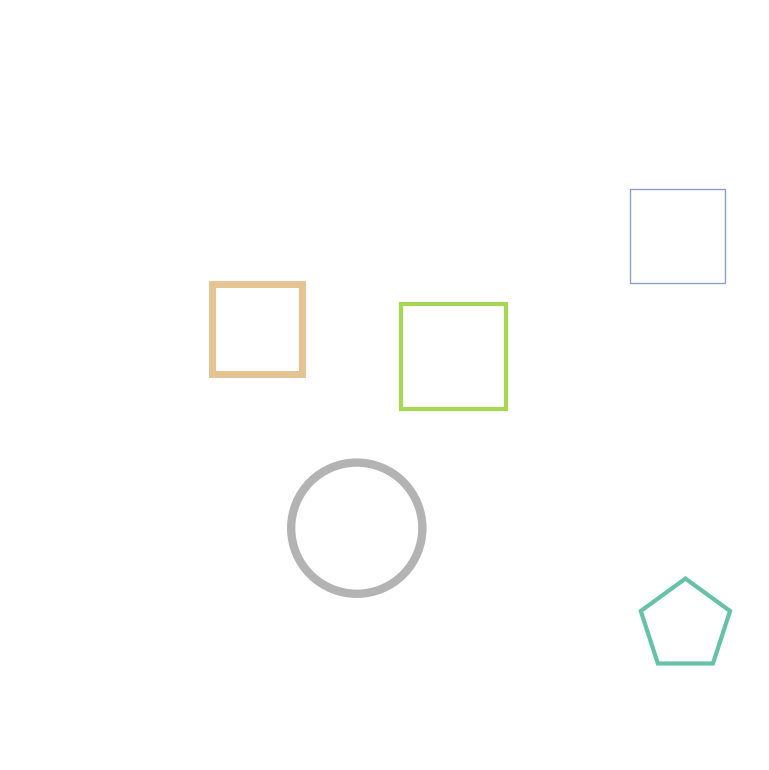[{"shape": "pentagon", "thickness": 1.5, "radius": 0.3, "center": [0.89, 0.188]}, {"shape": "square", "thickness": 0.5, "radius": 0.31, "center": [0.88, 0.693]}, {"shape": "square", "thickness": 1.5, "radius": 0.34, "center": [0.589, 0.537]}, {"shape": "square", "thickness": 2.5, "radius": 0.29, "center": [0.334, 0.573]}, {"shape": "circle", "thickness": 3, "radius": 0.43, "center": [0.463, 0.314]}]